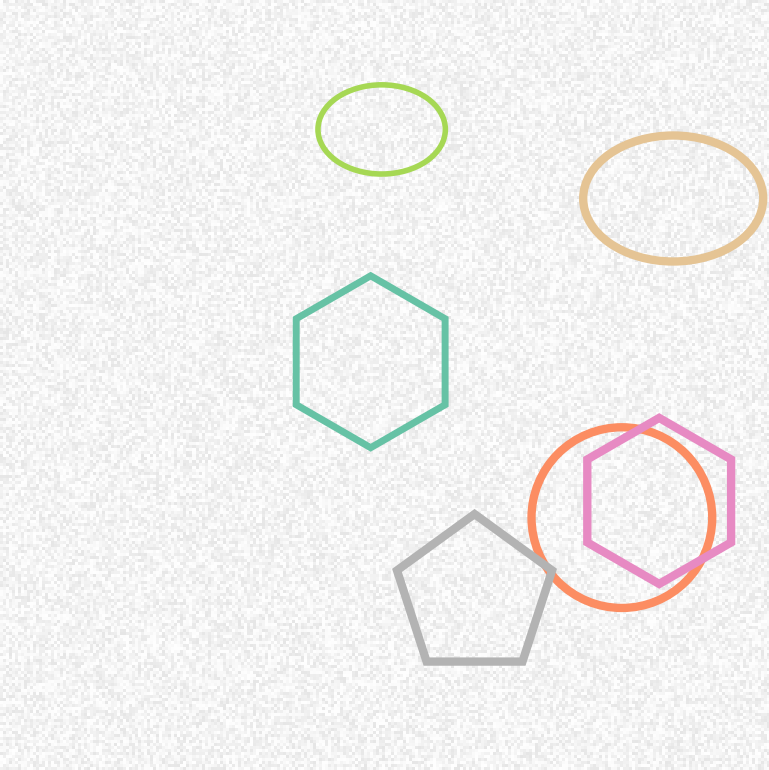[{"shape": "hexagon", "thickness": 2.5, "radius": 0.56, "center": [0.481, 0.53]}, {"shape": "circle", "thickness": 3, "radius": 0.59, "center": [0.808, 0.328]}, {"shape": "hexagon", "thickness": 3, "radius": 0.54, "center": [0.856, 0.349]}, {"shape": "oval", "thickness": 2, "radius": 0.41, "center": [0.496, 0.832]}, {"shape": "oval", "thickness": 3, "radius": 0.58, "center": [0.874, 0.742]}, {"shape": "pentagon", "thickness": 3, "radius": 0.53, "center": [0.616, 0.226]}]